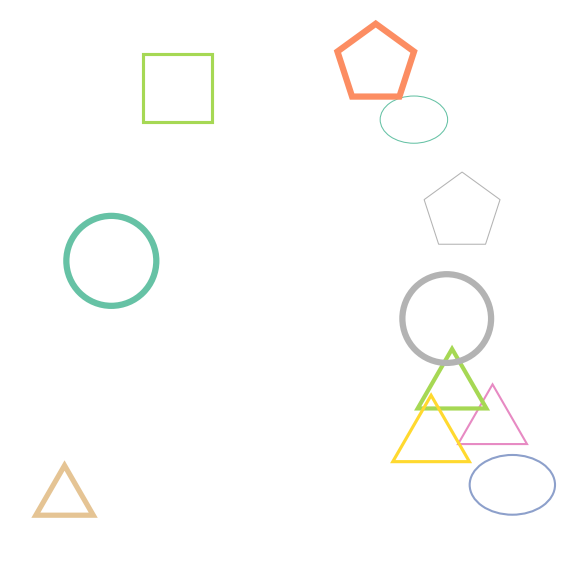[{"shape": "circle", "thickness": 3, "radius": 0.39, "center": [0.193, 0.547]}, {"shape": "oval", "thickness": 0.5, "radius": 0.29, "center": [0.717, 0.792]}, {"shape": "pentagon", "thickness": 3, "radius": 0.35, "center": [0.651, 0.888]}, {"shape": "oval", "thickness": 1, "radius": 0.37, "center": [0.887, 0.16]}, {"shape": "triangle", "thickness": 1, "radius": 0.34, "center": [0.853, 0.265]}, {"shape": "triangle", "thickness": 2, "radius": 0.34, "center": [0.783, 0.326]}, {"shape": "square", "thickness": 1.5, "radius": 0.3, "center": [0.308, 0.847]}, {"shape": "triangle", "thickness": 1.5, "radius": 0.38, "center": [0.746, 0.238]}, {"shape": "triangle", "thickness": 2.5, "radius": 0.29, "center": [0.112, 0.136]}, {"shape": "pentagon", "thickness": 0.5, "radius": 0.35, "center": [0.8, 0.632]}, {"shape": "circle", "thickness": 3, "radius": 0.38, "center": [0.774, 0.448]}]